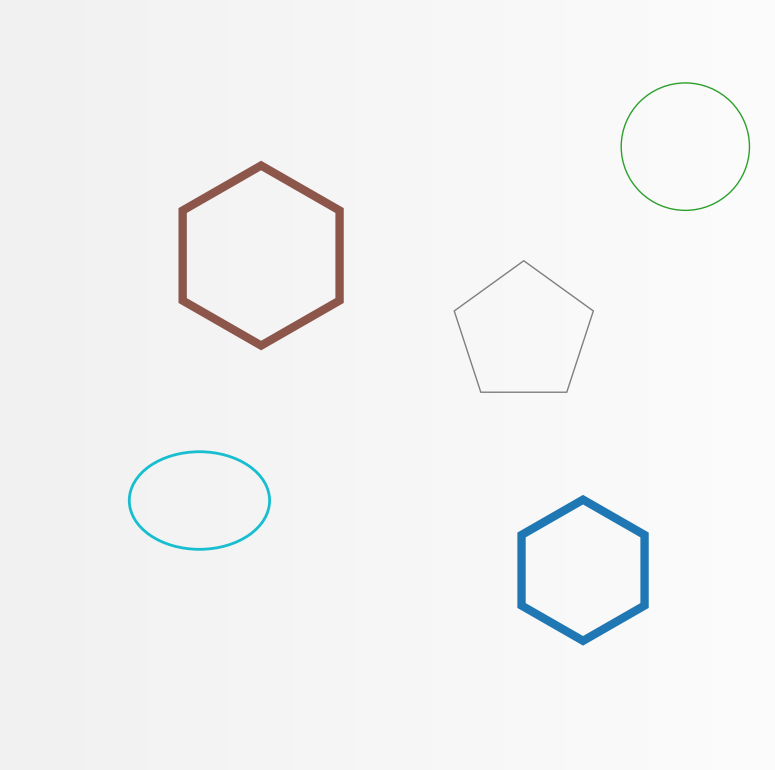[{"shape": "hexagon", "thickness": 3, "radius": 0.46, "center": [0.752, 0.259]}, {"shape": "circle", "thickness": 0.5, "radius": 0.41, "center": [0.884, 0.81]}, {"shape": "hexagon", "thickness": 3, "radius": 0.58, "center": [0.337, 0.668]}, {"shape": "pentagon", "thickness": 0.5, "radius": 0.47, "center": [0.676, 0.567]}, {"shape": "oval", "thickness": 1, "radius": 0.45, "center": [0.257, 0.35]}]